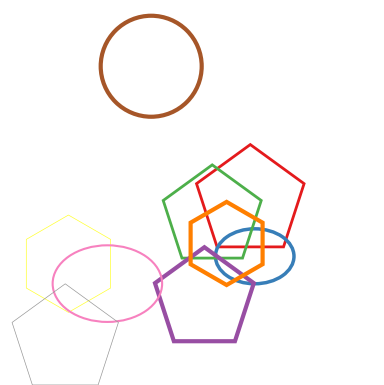[{"shape": "pentagon", "thickness": 2, "radius": 0.73, "center": [0.65, 0.478]}, {"shape": "oval", "thickness": 2.5, "radius": 0.51, "center": [0.662, 0.334]}, {"shape": "pentagon", "thickness": 2, "radius": 0.67, "center": [0.551, 0.438]}, {"shape": "pentagon", "thickness": 3, "radius": 0.67, "center": [0.531, 0.223]}, {"shape": "hexagon", "thickness": 3, "radius": 0.54, "center": [0.589, 0.368]}, {"shape": "hexagon", "thickness": 0.5, "radius": 0.63, "center": [0.178, 0.315]}, {"shape": "circle", "thickness": 3, "radius": 0.66, "center": [0.393, 0.828]}, {"shape": "oval", "thickness": 1.5, "radius": 0.71, "center": [0.279, 0.263]}, {"shape": "pentagon", "thickness": 0.5, "radius": 0.73, "center": [0.169, 0.118]}]